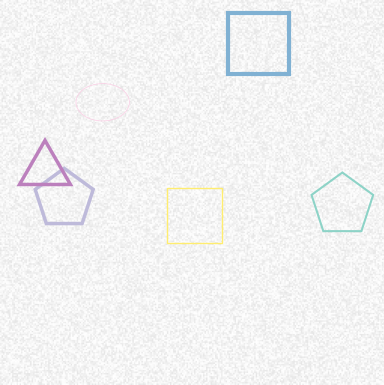[{"shape": "pentagon", "thickness": 1.5, "radius": 0.42, "center": [0.889, 0.468]}, {"shape": "pentagon", "thickness": 2.5, "radius": 0.4, "center": [0.167, 0.483]}, {"shape": "square", "thickness": 3, "radius": 0.4, "center": [0.671, 0.887]}, {"shape": "oval", "thickness": 0.5, "radius": 0.35, "center": [0.267, 0.734]}, {"shape": "triangle", "thickness": 2.5, "radius": 0.38, "center": [0.117, 0.559]}, {"shape": "square", "thickness": 1, "radius": 0.36, "center": [0.506, 0.44]}]